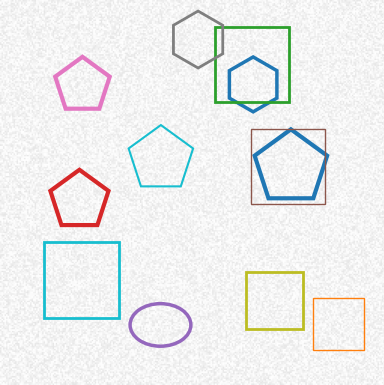[{"shape": "hexagon", "thickness": 2.5, "radius": 0.36, "center": [0.658, 0.781]}, {"shape": "pentagon", "thickness": 3, "radius": 0.5, "center": [0.756, 0.565]}, {"shape": "square", "thickness": 1, "radius": 0.34, "center": [0.879, 0.158]}, {"shape": "square", "thickness": 2, "radius": 0.48, "center": [0.654, 0.832]}, {"shape": "pentagon", "thickness": 3, "radius": 0.4, "center": [0.206, 0.48]}, {"shape": "oval", "thickness": 2.5, "radius": 0.39, "center": [0.417, 0.156]}, {"shape": "square", "thickness": 1, "radius": 0.49, "center": [0.748, 0.567]}, {"shape": "pentagon", "thickness": 3, "radius": 0.37, "center": [0.214, 0.778]}, {"shape": "hexagon", "thickness": 2, "radius": 0.37, "center": [0.515, 0.897]}, {"shape": "square", "thickness": 2, "radius": 0.37, "center": [0.713, 0.221]}, {"shape": "pentagon", "thickness": 1.5, "radius": 0.44, "center": [0.418, 0.587]}, {"shape": "square", "thickness": 2, "radius": 0.49, "center": [0.211, 0.273]}]